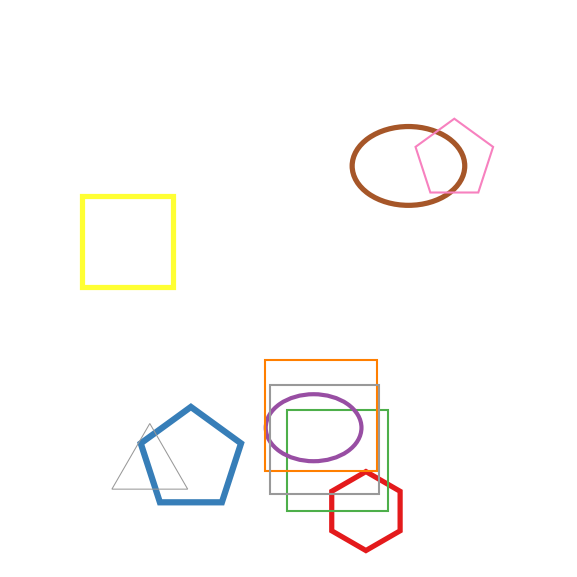[{"shape": "hexagon", "thickness": 2.5, "radius": 0.34, "center": [0.634, 0.114]}, {"shape": "pentagon", "thickness": 3, "radius": 0.46, "center": [0.331, 0.203]}, {"shape": "square", "thickness": 1, "radius": 0.44, "center": [0.584, 0.201]}, {"shape": "oval", "thickness": 2, "radius": 0.41, "center": [0.543, 0.259]}, {"shape": "square", "thickness": 1, "radius": 0.48, "center": [0.556, 0.28]}, {"shape": "square", "thickness": 2.5, "radius": 0.39, "center": [0.221, 0.581]}, {"shape": "oval", "thickness": 2.5, "radius": 0.49, "center": [0.707, 0.712]}, {"shape": "pentagon", "thickness": 1, "radius": 0.35, "center": [0.787, 0.723]}, {"shape": "square", "thickness": 1, "radius": 0.47, "center": [0.562, 0.238]}, {"shape": "triangle", "thickness": 0.5, "radius": 0.38, "center": [0.259, 0.19]}]